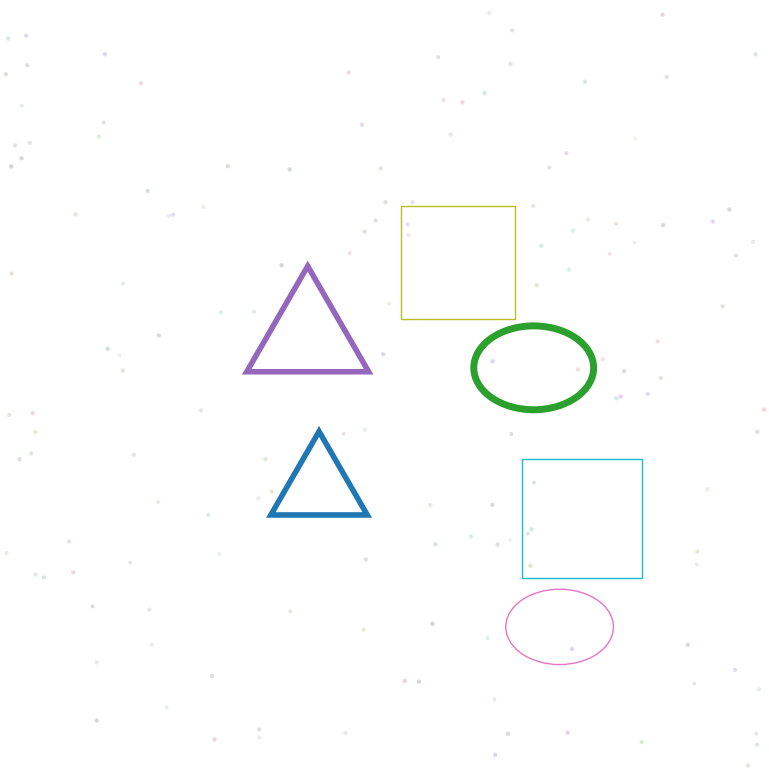[{"shape": "triangle", "thickness": 2, "radius": 0.36, "center": [0.414, 0.367]}, {"shape": "oval", "thickness": 2.5, "radius": 0.39, "center": [0.693, 0.522]}, {"shape": "triangle", "thickness": 2, "radius": 0.46, "center": [0.4, 0.563]}, {"shape": "oval", "thickness": 0.5, "radius": 0.35, "center": [0.727, 0.186]}, {"shape": "square", "thickness": 0.5, "radius": 0.37, "center": [0.595, 0.659]}, {"shape": "square", "thickness": 0.5, "radius": 0.39, "center": [0.756, 0.327]}]